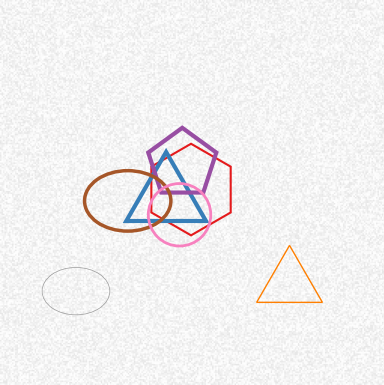[{"shape": "hexagon", "thickness": 1.5, "radius": 0.59, "center": [0.496, 0.508]}, {"shape": "triangle", "thickness": 3, "radius": 0.6, "center": [0.432, 0.486]}, {"shape": "pentagon", "thickness": 3, "radius": 0.46, "center": [0.473, 0.575]}, {"shape": "triangle", "thickness": 1, "radius": 0.49, "center": [0.752, 0.264]}, {"shape": "oval", "thickness": 2.5, "radius": 0.56, "center": [0.332, 0.478]}, {"shape": "circle", "thickness": 2, "radius": 0.41, "center": [0.466, 0.442]}, {"shape": "oval", "thickness": 0.5, "radius": 0.44, "center": [0.197, 0.244]}]